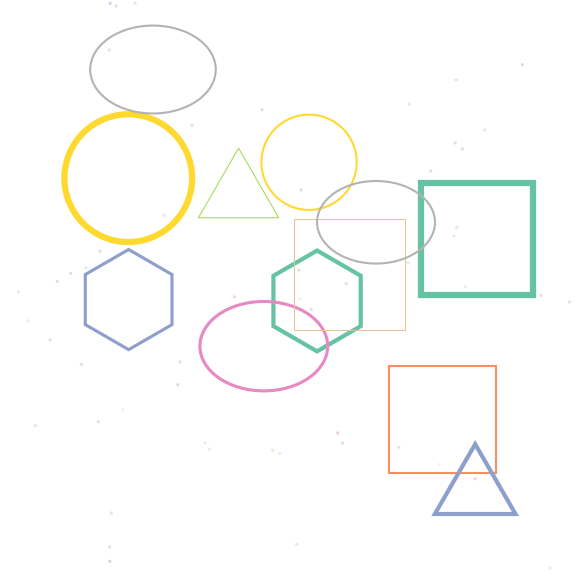[{"shape": "hexagon", "thickness": 2, "radius": 0.44, "center": [0.549, 0.478]}, {"shape": "square", "thickness": 3, "radius": 0.49, "center": [0.826, 0.585]}, {"shape": "square", "thickness": 1, "radius": 0.46, "center": [0.767, 0.272]}, {"shape": "triangle", "thickness": 2, "radius": 0.4, "center": [0.823, 0.149]}, {"shape": "hexagon", "thickness": 1.5, "radius": 0.43, "center": [0.223, 0.48]}, {"shape": "oval", "thickness": 1.5, "radius": 0.55, "center": [0.457, 0.4]}, {"shape": "triangle", "thickness": 0.5, "radius": 0.4, "center": [0.413, 0.662]}, {"shape": "circle", "thickness": 3, "radius": 0.55, "center": [0.222, 0.691]}, {"shape": "circle", "thickness": 1, "radius": 0.41, "center": [0.535, 0.718]}, {"shape": "square", "thickness": 0.5, "radius": 0.48, "center": [0.605, 0.524]}, {"shape": "oval", "thickness": 1, "radius": 0.54, "center": [0.265, 0.879]}, {"shape": "oval", "thickness": 1, "radius": 0.51, "center": [0.651, 0.614]}]